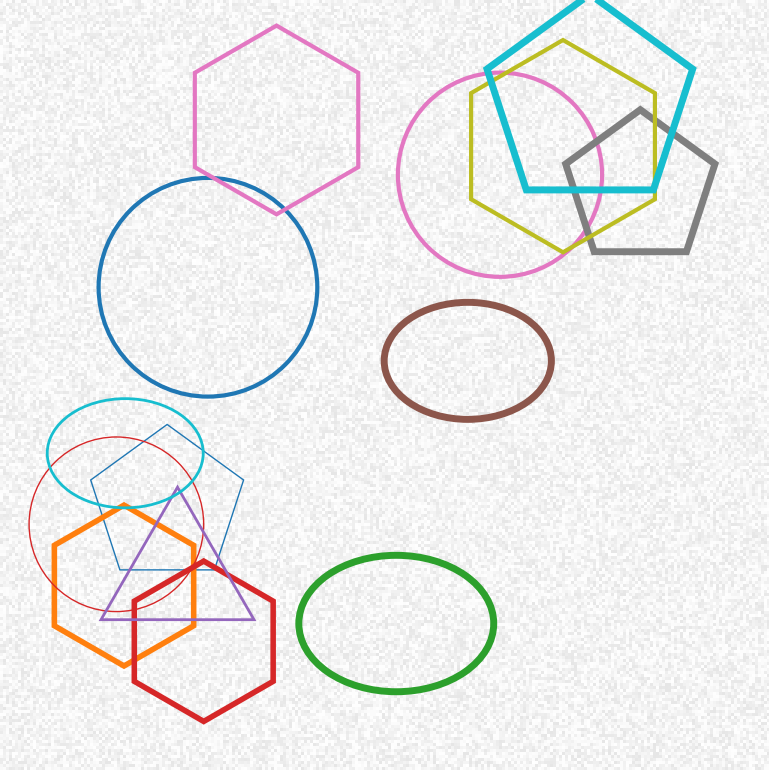[{"shape": "pentagon", "thickness": 0.5, "radius": 0.52, "center": [0.217, 0.344]}, {"shape": "circle", "thickness": 1.5, "radius": 0.71, "center": [0.27, 0.627]}, {"shape": "hexagon", "thickness": 2, "radius": 0.52, "center": [0.161, 0.24]}, {"shape": "oval", "thickness": 2.5, "radius": 0.63, "center": [0.515, 0.19]}, {"shape": "circle", "thickness": 0.5, "radius": 0.57, "center": [0.151, 0.319]}, {"shape": "hexagon", "thickness": 2, "radius": 0.52, "center": [0.265, 0.167]}, {"shape": "triangle", "thickness": 1, "radius": 0.57, "center": [0.231, 0.253]}, {"shape": "oval", "thickness": 2.5, "radius": 0.54, "center": [0.608, 0.531]}, {"shape": "circle", "thickness": 1.5, "radius": 0.66, "center": [0.649, 0.773]}, {"shape": "hexagon", "thickness": 1.5, "radius": 0.61, "center": [0.359, 0.844]}, {"shape": "pentagon", "thickness": 2.5, "radius": 0.51, "center": [0.832, 0.756]}, {"shape": "hexagon", "thickness": 1.5, "radius": 0.69, "center": [0.731, 0.81]}, {"shape": "oval", "thickness": 1, "radius": 0.51, "center": [0.163, 0.411]}, {"shape": "pentagon", "thickness": 2.5, "radius": 0.7, "center": [0.766, 0.867]}]